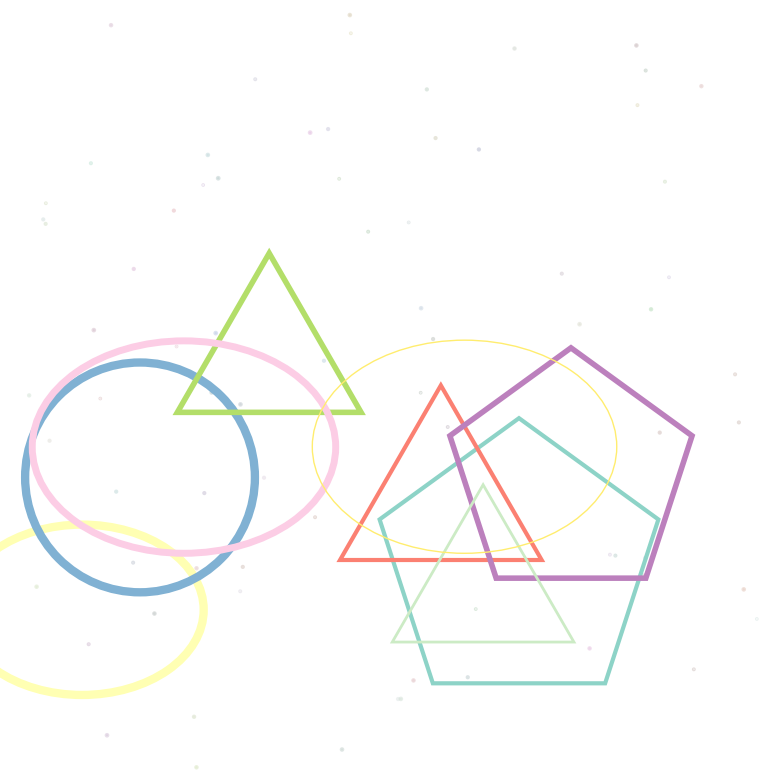[{"shape": "pentagon", "thickness": 1.5, "radius": 0.95, "center": [0.674, 0.267]}, {"shape": "oval", "thickness": 3, "radius": 0.79, "center": [0.106, 0.208]}, {"shape": "triangle", "thickness": 1.5, "radius": 0.76, "center": [0.573, 0.348]}, {"shape": "circle", "thickness": 3, "radius": 0.75, "center": [0.182, 0.38]}, {"shape": "triangle", "thickness": 2, "radius": 0.69, "center": [0.35, 0.533]}, {"shape": "oval", "thickness": 2.5, "radius": 0.99, "center": [0.239, 0.419]}, {"shape": "pentagon", "thickness": 2, "radius": 0.83, "center": [0.742, 0.383]}, {"shape": "triangle", "thickness": 1, "radius": 0.68, "center": [0.627, 0.234]}, {"shape": "oval", "thickness": 0.5, "radius": 0.99, "center": [0.603, 0.42]}]